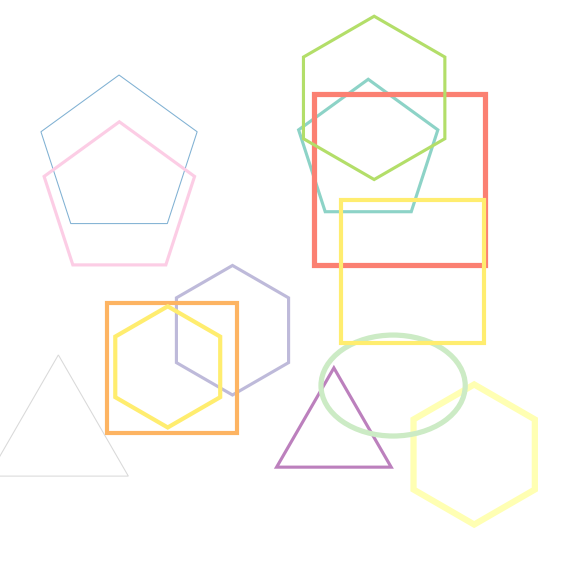[{"shape": "pentagon", "thickness": 1.5, "radius": 0.63, "center": [0.638, 0.735]}, {"shape": "hexagon", "thickness": 3, "radius": 0.61, "center": [0.821, 0.212]}, {"shape": "hexagon", "thickness": 1.5, "radius": 0.56, "center": [0.403, 0.427]}, {"shape": "square", "thickness": 2.5, "radius": 0.74, "center": [0.692, 0.689]}, {"shape": "pentagon", "thickness": 0.5, "radius": 0.71, "center": [0.206, 0.727]}, {"shape": "square", "thickness": 2, "radius": 0.56, "center": [0.298, 0.361]}, {"shape": "hexagon", "thickness": 1.5, "radius": 0.71, "center": [0.648, 0.83]}, {"shape": "pentagon", "thickness": 1.5, "radius": 0.68, "center": [0.207, 0.651]}, {"shape": "triangle", "thickness": 0.5, "radius": 0.7, "center": [0.101, 0.245]}, {"shape": "triangle", "thickness": 1.5, "radius": 0.57, "center": [0.578, 0.247]}, {"shape": "oval", "thickness": 2.5, "radius": 0.62, "center": [0.681, 0.332]}, {"shape": "square", "thickness": 2, "radius": 0.62, "center": [0.714, 0.529]}, {"shape": "hexagon", "thickness": 2, "radius": 0.52, "center": [0.29, 0.364]}]